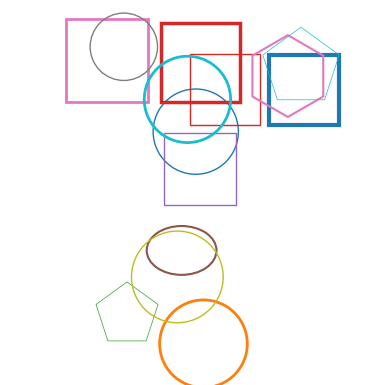[{"shape": "square", "thickness": 3, "radius": 0.45, "center": [0.79, 0.766]}, {"shape": "circle", "thickness": 1, "radius": 0.55, "center": [0.508, 0.658]}, {"shape": "circle", "thickness": 2, "radius": 0.57, "center": [0.529, 0.107]}, {"shape": "pentagon", "thickness": 0.5, "radius": 0.42, "center": [0.33, 0.183]}, {"shape": "square", "thickness": 2.5, "radius": 0.51, "center": [0.521, 0.838]}, {"shape": "square", "thickness": 1, "radius": 0.46, "center": [0.584, 0.767]}, {"shape": "square", "thickness": 1, "radius": 0.47, "center": [0.519, 0.561]}, {"shape": "oval", "thickness": 1.5, "radius": 0.45, "center": [0.472, 0.35]}, {"shape": "square", "thickness": 2, "radius": 0.53, "center": [0.277, 0.843]}, {"shape": "hexagon", "thickness": 1.5, "radius": 0.53, "center": [0.748, 0.802]}, {"shape": "circle", "thickness": 1, "radius": 0.44, "center": [0.322, 0.879]}, {"shape": "circle", "thickness": 1, "radius": 0.6, "center": [0.461, 0.281]}, {"shape": "circle", "thickness": 2, "radius": 0.56, "center": [0.487, 0.742]}, {"shape": "pentagon", "thickness": 0.5, "radius": 0.52, "center": [0.782, 0.825]}]